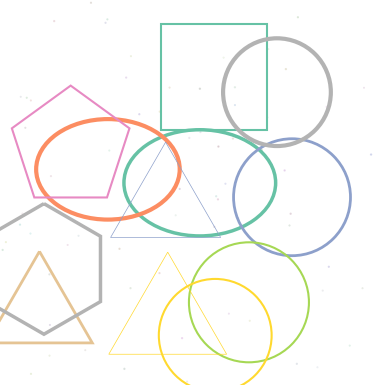[{"shape": "square", "thickness": 1.5, "radius": 0.69, "center": [0.556, 0.799]}, {"shape": "oval", "thickness": 2.5, "radius": 0.99, "center": [0.519, 0.525]}, {"shape": "oval", "thickness": 3, "radius": 0.93, "center": [0.28, 0.56]}, {"shape": "triangle", "thickness": 0.5, "radius": 0.83, "center": [0.43, 0.466]}, {"shape": "circle", "thickness": 2, "radius": 0.76, "center": [0.758, 0.488]}, {"shape": "pentagon", "thickness": 1.5, "radius": 0.8, "center": [0.184, 0.617]}, {"shape": "circle", "thickness": 1.5, "radius": 0.78, "center": [0.647, 0.215]}, {"shape": "triangle", "thickness": 0.5, "radius": 0.88, "center": [0.436, 0.168]}, {"shape": "circle", "thickness": 1.5, "radius": 0.73, "center": [0.559, 0.129]}, {"shape": "triangle", "thickness": 2, "radius": 0.79, "center": [0.103, 0.189]}, {"shape": "circle", "thickness": 3, "radius": 0.7, "center": [0.719, 0.761]}, {"shape": "hexagon", "thickness": 2.5, "radius": 0.85, "center": [0.114, 0.301]}]